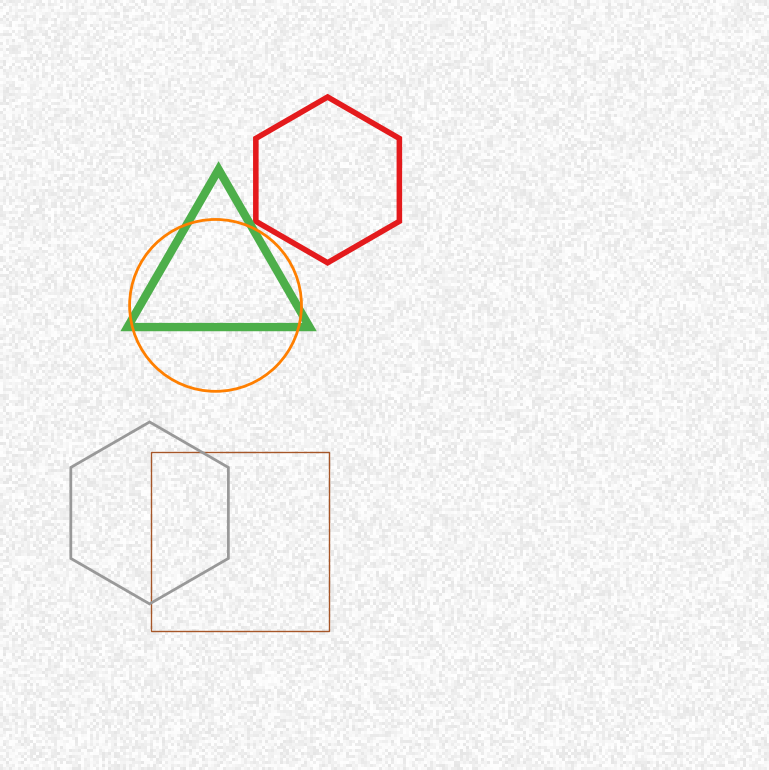[{"shape": "hexagon", "thickness": 2, "radius": 0.54, "center": [0.425, 0.766]}, {"shape": "triangle", "thickness": 3, "radius": 0.68, "center": [0.284, 0.643]}, {"shape": "circle", "thickness": 1, "radius": 0.56, "center": [0.28, 0.603]}, {"shape": "square", "thickness": 0.5, "radius": 0.58, "center": [0.312, 0.297]}, {"shape": "hexagon", "thickness": 1, "radius": 0.59, "center": [0.194, 0.334]}]